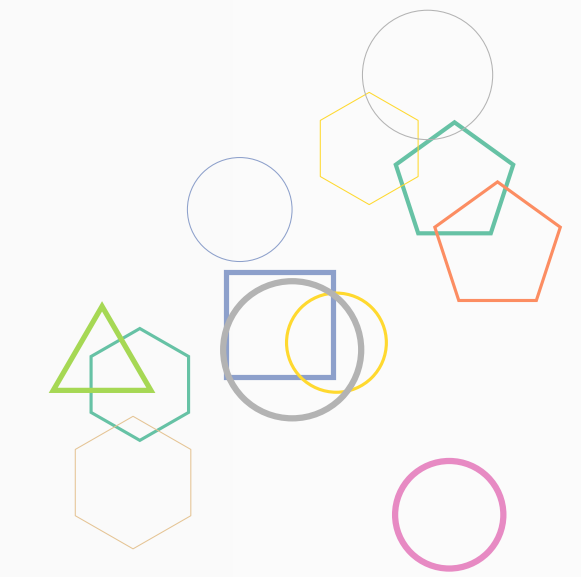[{"shape": "hexagon", "thickness": 1.5, "radius": 0.48, "center": [0.241, 0.333]}, {"shape": "pentagon", "thickness": 2, "radius": 0.53, "center": [0.782, 0.681]}, {"shape": "pentagon", "thickness": 1.5, "radius": 0.57, "center": [0.856, 0.571]}, {"shape": "square", "thickness": 2.5, "radius": 0.46, "center": [0.481, 0.437]}, {"shape": "circle", "thickness": 0.5, "radius": 0.45, "center": [0.412, 0.636]}, {"shape": "circle", "thickness": 3, "radius": 0.47, "center": [0.773, 0.108]}, {"shape": "triangle", "thickness": 2.5, "radius": 0.48, "center": [0.176, 0.372]}, {"shape": "circle", "thickness": 1.5, "radius": 0.43, "center": [0.579, 0.406]}, {"shape": "hexagon", "thickness": 0.5, "radius": 0.49, "center": [0.635, 0.742]}, {"shape": "hexagon", "thickness": 0.5, "radius": 0.57, "center": [0.229, 0.164]}, {"shape": "circle", "thickness": 3, "radius": 0.59, "center": [0.503, 0.393]}, {"shape": "circle", "thickness": 0.5, "radius": 0.56, "center": [0.736, 0.869]}]